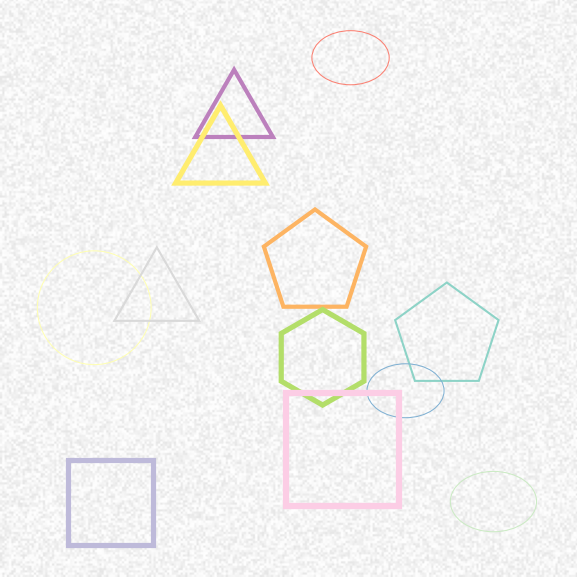[{"shape": "pentagon", "thickness": 1, "radius": 0.47, "center": [0.774, 0.416]}, {"shape": "circle", "thickness": 0.5, "radius": 0.49, "center": [0.163, 0.466]}, {"shape": "square", "thickness": 2.5, "radius": 0.37, "center": [0.191, 0.129]}, {"shape": "oval", "thickness": 0.5, "radius": 0.33, "center": [0.607, 0.899]}, {"shape": "oval", "thickness": 0.5, "radius": 0.33, "center": [0.702, 0.323]}, {"shape": "pentagon", "thickness": 2, "radius": 0.47, "center": [0.545, 0.543]}, {"shape": "hexagon", "thickness": 2.5, "radius": 0.41, "center": [0.559, 0.38]}, {"shape": "square", "thickness": 3, "radius": 0.49, "center": [0.593, 0.221]}, {"shape": "triangle", "thickness": 1, "radius": 0.42, "center": [0.272, 0.486]}, {"shape": "triangle", "thickness": 2, "radius": 0.39, "center": [0.405, 0.801]}, {"shape": "oval", "thickness": 0.5, "radius": 0.37, "center": [0.854, 0.131]}, {"shape": "triangle", "thickness": 2.5, "radius": 0.45, "center": [0.382, 0.727]}]